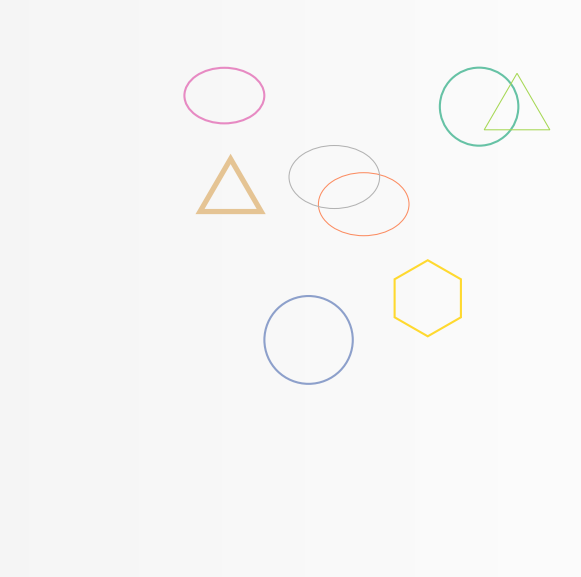[{"shape": "circle", "thickness": 1, "radius": 0.34, "center": [0.824, 0.814]}, {"shape": "oval", "thickness": 0.5, "radius": 0.39, "center": [0.626, 0.646]}, {"shape": "circle", "thickness": 1, "radius": 0.38, "center": [0.531, 0.41]}, {"shape": "oval", "thickness": 1, "radius": 0.34, "center": [0.386, 0.834]}, {"shape": "triangle", "thickness": 0.5, "radius": 0.33, "center": [0.89, 0.807]}, {"shape": "hexagon", "thickness": 1, "radius": 0.33, "center": [0.736, 0.483]}, {"shape": "triangle", "thickness": 2.5, "radius": 0.3, "center": [0.397, 0.663]}, {"shape": "oval", "thickness": 0.5, "radius": 0.39, "center": [0.575, 0.693]}]